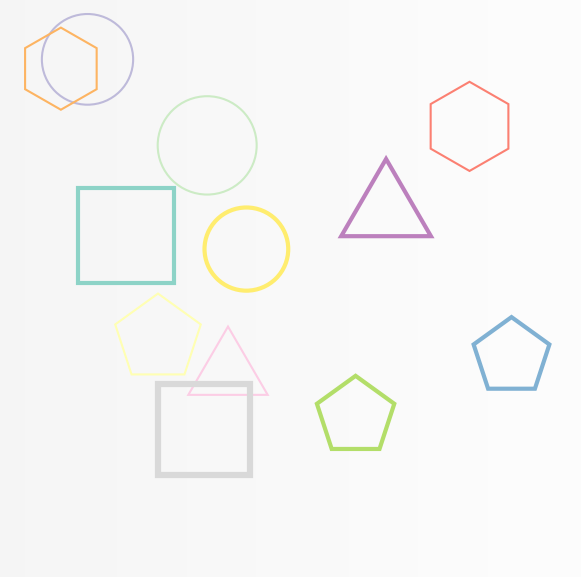[{"shape": "square", "thickness": 2, "radius": 0.41, "center": [0.216, 0.591]}, {"shape": "pentagon", "thickness": 1, "radius": 0.39, "center": [0.272, 0.413]}, {"shape": "circle", "thickness": 1, "radius": 0.39, "center": [0.151, 0.896]}, {"shape": "hexagon", "thickness": 1, "radius": 0.39, "center": [0.808, 0.78]}, {"shape": "pentagon", "thickness": 2, "radius": 0.34, "center": [0.88, 0.381]}, {"shape": "hexagon", "thickness": 1, "radius": 0.36, "center": [0.105, 0.88]}, {"shape": "pentagon", "thickness": 2, "radius": 0.35, "center": [0.612, 0.278]}, {"shape": "triangle", "thickness": 1, "radius": 0.39, "center": [0.392, 0.355]}, {"shape": "square", "thickness": 3, "radius": 0.39, "center": [0.351, 0.256]}, {"shape": "triangle", "thickness": 2, "radius": 0.45, "center": [0.664, 0.635]}, {"shape": "circle", "thickness": 1, "radius": 0.43, "center": [0.356, 0.747]}, {"shape": "circle", "thickness": 2, "radius": 0.36, "center": [0.424, 0.568]}]